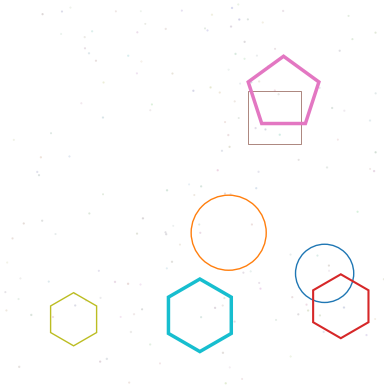[{"shape": "circle", "thickness": 1, "radius": 0.38, "center": [0.843, 0.29]}, {"shape": "circle", "thickness": 1, "radius": 0.49, "center": [0.594, 0.396]}, {"shape": "hexagon", "thickness": 1.5, "radius": 0.41, "center": [0.885, 0.205]}, {"shape": "square", "thickness": 0.5, "radius": 0.34, "center": [0.714, 0.696]}, {"shape": "pentagon", "thickness": 2.5, "radius": 0.48, "center": [0.737, 0.757]}, {"shape": "hexagon", "thickness": 1, "radius": 0.34, "center": [0.191, 0.171]}, {"shape": "hexagon", "thickness": 2.5, "radius": 0.47, "center": [0.519, 0.181]}]